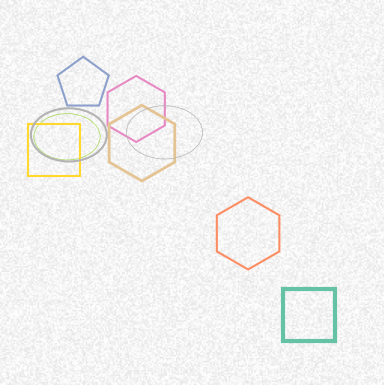[{"shape": "square", "thickness": 3, "radius": 0.34, "center": [0.802, 0.183]}, {"shape": "hexagon", "thickness": 1.5, "radius": 0.47, "center": [0.644, 0.394]}, {"shape": "pentagon", "thickness": 1.5, "radius": 0.35, "center": [0.216, 0.783]}, {"shape": "hexagon", "thickness": 1.5, "radius": 0.43, "center": [0.354, 0.717]}, {"shape": "oval", "thickness": 0.5, "radius": 0.43, "center": [0.174, 0.645]}, {"shape": "square", "thickness": 1.5, "radius": 0.34, "center": [0.14, 0.611]}, {"shape": "hexagon", "thickness": 2, "radius": 0.49, "center": [0.369, 0.628]}, {"shape": "oval", "thickness": 1.5, "radius": 0.49, "center": [0.179, 0.65]}, {"shape": "oval", "thickness": 0.5, "radius": 0.49, "center": [0.427, 0.656]}]